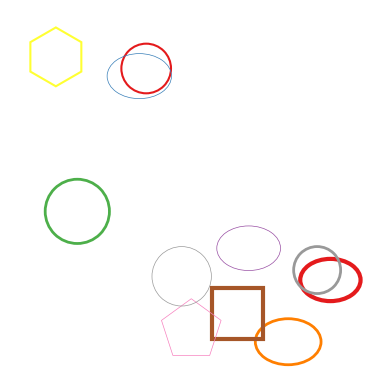[{"shape": "oval", "thickness": 3, "radius": 0.39, "center": [0.858, 0.273]}, {"shape": "circle", "thickness": 1.5, "radius": 0.32, "center": [0.38, 0.822]}, {"shape": "oval", "thickness": 0.5, "radius": 0.42, "center": [0.362, 0.802]}, {"shape": "circle", "thickness": 2, "radius": 0.42, "center": [0.201, 0.451]}, {"shape": "oval", "thickness": 0.5, "radius": 0.41, "center": [0.646, 0.355]}, {"shape": "oval", "thickness": 2, "radius": 0.43, "center": [0.749, 0.112]}, {"shape": "hexagon", "thickness": 1.5, "radius": 0.38, "center": [0.145, 0.852]}, {"shape": "square", "thickness": 3, "radius": 0.33, "center": [0.617, 0.187]}, {"shape": "pentagon", "thickness": 0.5, "radius": 0.41, "center": [0.497, 0.143]}, {"shape": "circle", "thickness": 2, "radius": 0.31, "center": [0.824, 0.299]}, {"shape": "circle", "thickness": 0.5, "radius": 0.39, "center": [0.472, 0.282]}]